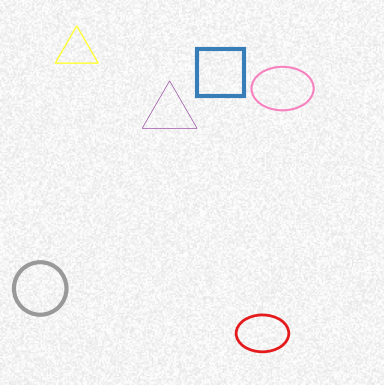[{"shape": "oval", "thickness": 2, "radius": 0.34, "center": [0.682, 0.134]}, {"shape": "square", "thickness": 3, "radius": 0.31, "center": [0.573, 0.811]}, {"shape": "triangle", "thickness": 0.5, "radius": 0.41, "center": [0.441, 0.708]}, {"shape": "triangle", "thickness": 1, "radius": 0.32, "center": [0.199, 0.868]}, {"shape": "oval", "thickness": 1.5, "radius": 0.4, "center": [0.734, 0.77]}, {"shape": "circle", "thickness": 3, "radius": 0.34, "center": [0.104, 0.251]}]